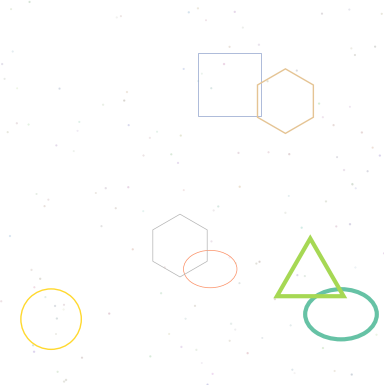[{"shape": "oval", "thickness": 3, "radius": 0.47, "center": [0.886, 0.184]}, {"shape": "oval", "thickness": 0.5, "radius": 0.35, "center": [0.546, 0.301]}, {"shape": "square", "thickness": 0.5, "radius": 0.41, "center": [0.595, 0.781]}, {"shape": "triangle", "thickness": 3, "radius": 0.5, "center": [0.806, 0.281]}, {"shape": "circle", "thickness": 1, "radius": 0.39, "center": [0.133, 0.171]}, {"shape": "hexagon", "thickness": 1, "radius": 0.42, "center": [0.741, 0.737]}, {"shape": "hexagon", "thickness": 0.5, "radius": 0.41, "center": [0.468, 0.362]}]